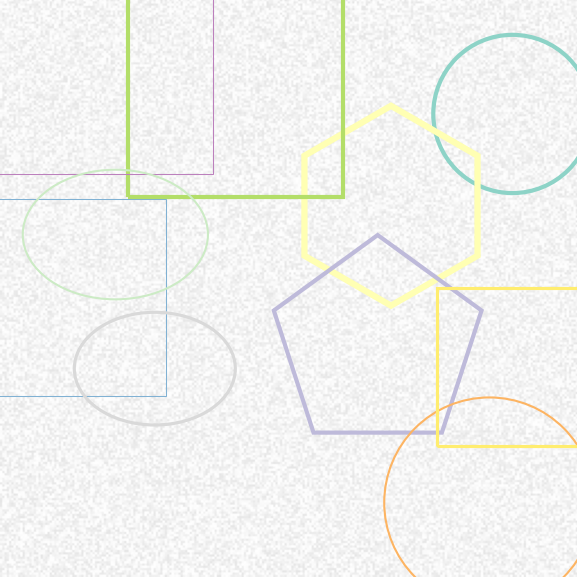[{"shape": "circle", "thickness": 2, "radius": 0.69, "center": [0.887, 0.802]}, {"shape": "hexagon", "thickness": 3, "radius": 0.87, "center": [0.677, 0.643]}, {"shape": "pentagon", "thickness": 2, "radius": 0.95, "center": [0.654, 0.403]}, {"shape": "square", "thickness": 0.5, "radius": 0.85, "center": [0.117, 0.484]}, {"shape": "circle", "thickness": 1, "radius": 0.91, "center": [0.847, 0.129]}, {"shape": "square", "thickness": 2, "radius": 0.93, "center": [0.408, 0.844]}, {"shape": "oval", "thickness": 1.5, "radius": 0.7, "center": [0.268, 0.361]}, {"shape": "square", "thickness": 0.5, "radius": 0.98, "center": [0.173, 0.892]}, {"shape": "oval", "thickness": 1, "radius": 0.8, "center": [0.2, 0.593]}, {"shape": "square", "thickness": 1.5, "radius": 0.69, "center": [0.894, 0.364]}]